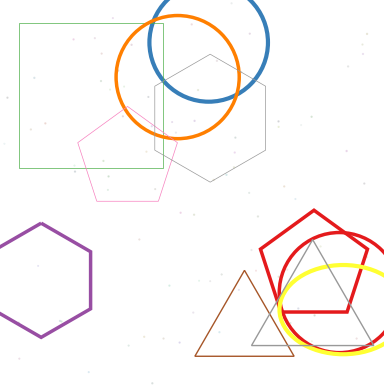[{"shape": "pentagon", "thickness": 2.5, "radius": 0.73, "center": [0.816, 0.308]}, {"shape": "circle", "thickness": 2.5, "radius": 0.78, "center": [0.881, 0.24]}, {"shape": "circle", "thickness": 3, "radius": 0.77, "center": [0.542, 0.89]}, {"shape": "square", "thickness": 0.5, "radius": 0.94, "center": [0.237, 0.752]}, {"shape": "hexagon", "thickness": 2.5, "radius": 0.74, "center": [0.107, 0.272]}, {"shape": "circle", "thickness": 2.5, "radius": 0.8, "center": [0.461, 0.8]}, {"shape": "oval", "thickness": 3, "radius": 0.83, "center": [0.891, 0.196]}, {"shape": "triangle", "thickness": 1, "radius": 0.74, "center": [0.635, 0.149]}, {"shape": "pentagon", "thickness": 0.5, "radius": 0.68, "center": [0.331, 0.587]}, {"shape": "triangle", "thickness": 1, "radius": 0.92, "center": [0.812, 0.194]}, {"shape": "hexagon", "thickness": 0.5, "radius": 0.83, "center": [0.546, 0.693]}]